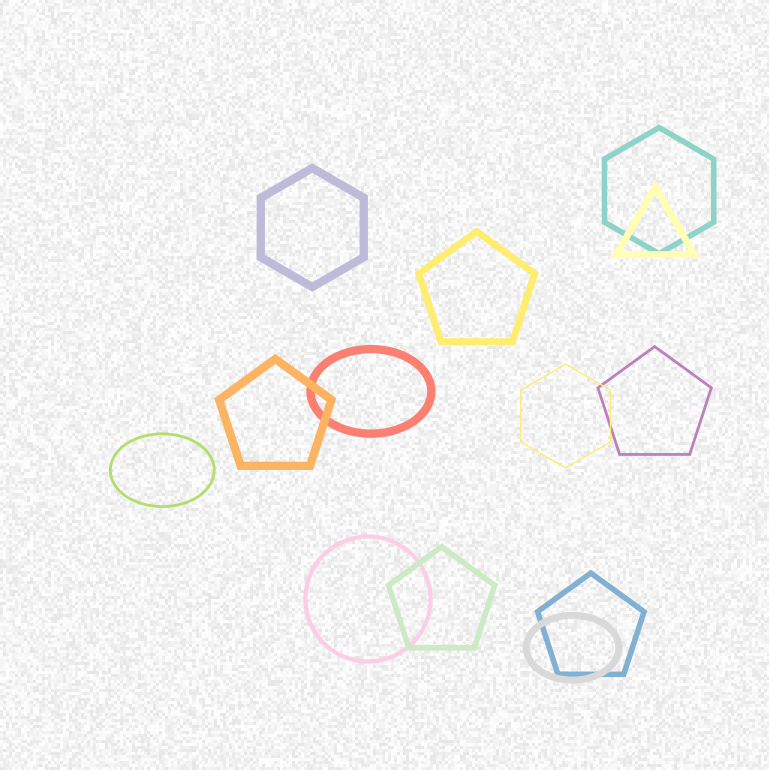[{"shape": "hexagon", "thickness": 2, "radius": 0.41, "center": [0.856, 0.752]}, {"shape": "triangle", "thickness": 2.5, "radius": 0.29, "center": [0.851, 0.699]}, {"shape": "hexagon", "thickness": 3, "radius": 0.39, "center": [0.406, 0.704]}, {"shape": "oval", "thickness": 3, "radius": 0.39, "center": [0.482, 0.492]}, {"shape": "pentagon", "thickness": 2, "radius": 0.36, "center": [0.767, 0.183]}, {"shape": "pentagon", "thickness": 3, "radius": 0.38, "center": [0.358, 0.457]}, {"shape": "oval", "thickness": 1, "radius": 0.34, "center": [0.211, 0.389]}, {"shape": "circle", "thickness": 1.5, "radius": 0.41, "center": [0.478, 0.222]}, {"shape": "oval", "thickness": 2.5, "radius": 0.3, "center": [0.744, 0.159]}, {"shape": "pentagon", "thickness": 1, "radius": 0.39, "center": [0.85, 0.472]}, {"shape": "pentagon", "thickness": 2, "radius": 0.36, "center": [0.573, 0.217]}, {"shape": "hexagon", "thickness": 0.5, "radius": 0.34, "center": [0.735, 0.46]}, {"shape": "pentagon", "thickness": 2.5, "radius": 0.4, "center": [0.619, 0.62]}]